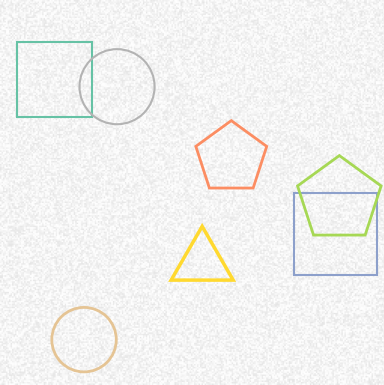[{"shape": "square", "thickness": 1.5, "radius": 0.49, "center": [0.141, 0.793]}, {"shape": "pentagon", "thickness": 2, "radius": 0.48, "center": [0.601, 0.59]}, {"shape": "square", "thickness": 1.5, "radius": 0.53, "center": [0.872, 0.393]}, {"shape": "pentagon", "thickness": 2, "radius": 0.57, "center": [0.881, 0.482]}, {"shape": "triangle", "thickness": 2.5, "radius": 0.47, "center": [0.525, 0.319]}, {"shape": "circle", "thickness": 2, "radius": 0.42, "center": [0.218, 0.118]}, {"shape": "circle", "thickness": 1.5, "radius": 0.49, "center": [0.304, 0.775]}]